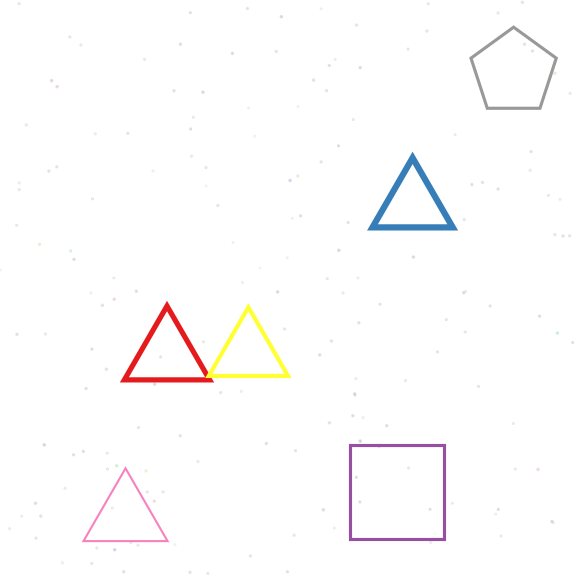[{"shape": "triangle", "thickness": 2.5, "radius": 0.43, "center": [0.289, 0.384]}, {"shape": "triangle", "thickness": 3, "radius": 0.4, "center": [0.714, 0.646]}, {"shape": "square", "thickness": 1.5, "radius": 0.41, "center": [0.687, 0.147]}, {"shape": "triangle", "thickness": 2, "radius": 0.4, "center": [0.43, 0.388]}, {"shape": "triangle", "thickness": 1, "radius": 0.42, "center": [0.217, 0.104]}, {"shape": "pentagon", "thickness": 1.5, "radius": 0.39, "center": [0.889, 0.874]}]